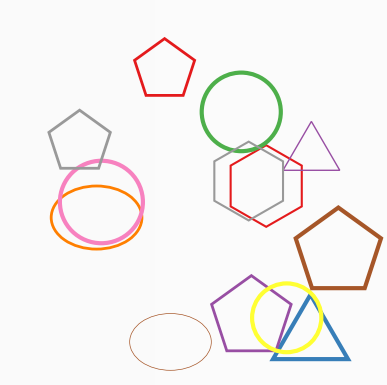[{"shape": "hexagon", "thickness": 1.5, "radius": 0.53, "center": [0.687, 0.517]}, {"shape": "pentagon", "thickness": 2, "radius": 0.41, "center": [0.425, 0.818]}, {"shape": "triangle", "thickness": 3, "radius": 0.56, "center": [0.801, 0.123]}, {"shape": "circle", "thickness": 3, "radius": 0.51, "center": [0.623, 0.709]}, {"shape": "triangle", "thickness": 1, "radius": 0.42, "center": [0.804, 0.6]}, {"shape": "pentagon", "thickness": 2, "radius": 0.54, "center": [0.649, 0.176]}, {"shape": "oval", "thickness": 2, "radius": 0.59, "center": [0.249, 0.435]}, {"shape": "circle", "thickness": 3, "radius": 0.45, "center": [0.74, 0.175]}, {"shape": "pentagon", "thickness": 3, "radius": 0.58, "center": [0.873, 0.345]}, {"shape": "oval", "thickness": 0.5, "radius": 0.53, "center": [0.44, 0.112]}, {"shape": "circle", "thickness": 3, "radius": 0.54, "center": [0.262, 0.475]}, {"shape": "pentagon", "thickness": 2, "radius": 0.42, "center": [0.205, 0.63]}, {"shape": "hexagon", "thickness": 1.5, "radius": 0.51, "center": [0.642, 0.53]}]